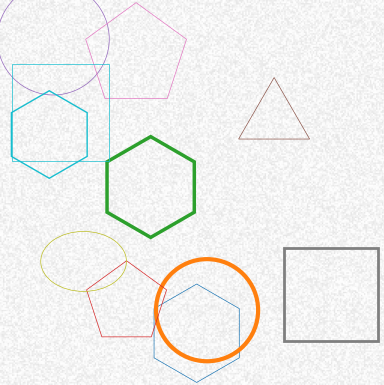[{"shape": "hexagon", "thickness": 0.5, "radius": 0.64, "center": [0.511, 0.134]}, {"shape": "circle", "thickness": 3, "radius": 0.66, "center": [0.538, 0.194]}, {"shape": "hexagon", "thickness": 2.5, "radius": 0.65, "center": [0.391, 0.514]}, {"shape": "pentagon", "thickness": 0.5, "radius": 0.55, "center": [0.329, 0.213]}, {"shape": "circle", "thickness": 0.5, "radius": 0.73, "center": [0.138, 0.899]}, {"shape": "triangle", "thickness": 0.5, "radius": 0.53, "center": [0.712, 0.692]}, {"shape": "pentagon", "thickness": 0.5, "radius": 0.69, "center": [0.354, 0.855]}, {"shape": "square", "thickness": 2, "radius": 0.6, "center": [0.86, 0.235]}, {"shape": "oval", "thickness": 0.5, "radius": 0.56, "center": [0.217, 0.321]}, {"shape": "square", "thickness": 0.5, "radius": 0.63, "center": [0.158, 0.708]}, {"shape": "hexagon", "thickness": 1, "radius": 0.57, "center": [0.128, 0.651]}]